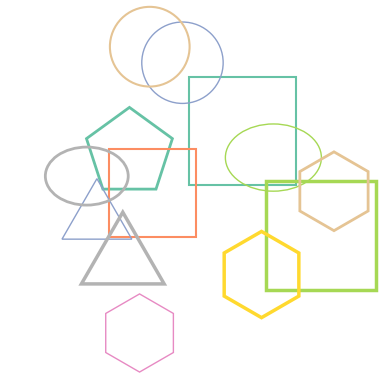[{"shape": "pentagon", "thickness": 2, "radius": 0.59, "center": [0.336, 0.604]}, {"shape": "square", "thickness": 1.5, "radius": 0.7, "center": [0.63, 0.66]}, {"shape": "square", "thickness": 1.5, "radius": 0.57, "center": [0.397, 0.498]}, {"shape": "circle", "thickness": 1, "radius": 0.53, "center": [0.474, 0.837]}, {"shape": "triangle", "thickness": 1, "radius": 0.52, "center": [0.252, 0.431]}, {"shape": "hexagon", "thickness": 1, "radius": 0.51, "center": [0.362, 0.135]}, {"shape": "square", "thickness": 2.5, "radius": 0.71, "center": [0.834, 0.388]}, {"shape": "oval", "thickness": 1, "radius": 0.62, "center": [0.71, 0.591]}, {"shape": "hexagon", "thickness": 2.5, "radius": 0.56, "center": [0.679, 0.287]}, {"shape": "hexagon", "thickness": 2, "radius": 0.51, "center": [0.867, 0.503]}, {"shape": "circle", "thickness": 1.5, "radius": 0.52, "center": [0.389, 0.879]}, {"shape": "oval", "thickness": 2, "radius": 0.54, "center": [0.225, 0.543]}, {"shape": "triangle", "thickness": 2.5, "radius": 0.62, "center": [0.319, 0.325]}]